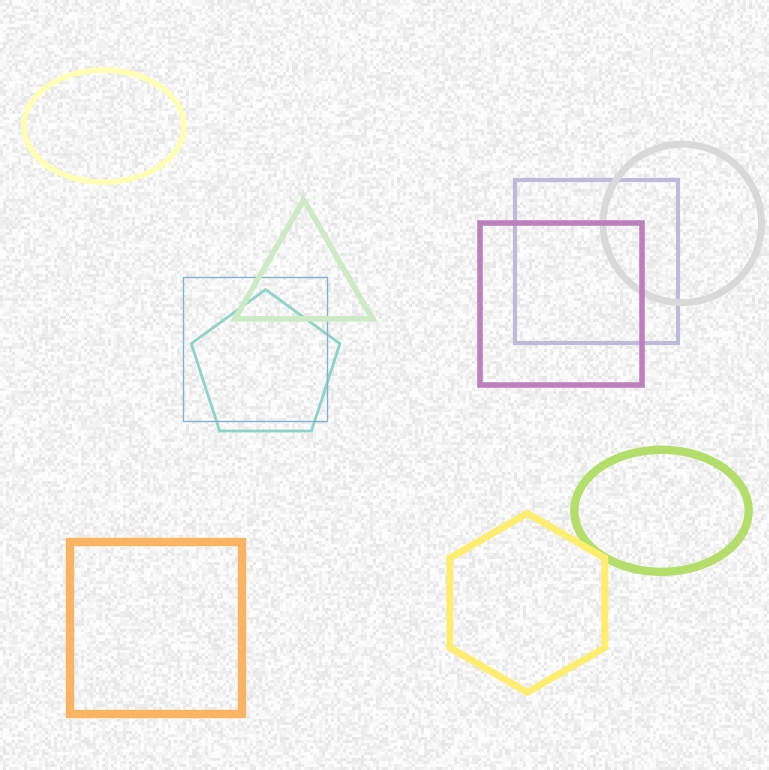[{"shape": "pentagon", "thickness": 1, "radius": 0.51, "center": [0.345, 0.522]}, {"shape": "oval", "thickness": 2, "radius": 0.52, "center": [0.135, 0.836]}, {"shape": "square", "thickness": 1.5, "radius": 0.53, "center": [0.775, 0.66]}, {"shape": "square", "thickness": 0.5, "radius": 0.47, "center": [0.331, 0.546]}, {"shape": "square", "thickness": 3, "radius": 0.56, "center": [0.202, 0.185]}, {"shape": "oval", "thickness": 3, "radius": 0.57, "center": [0.859, 0.337]}, {"shape": "circle", "thickness": 2.5, "radius": 0.51, "center": [0.886, 0.71]}, {"shape": "square", "thickness": 2, "radius": 0.53, "center": [0.728, 0.605]}, {"shape": "triangle", "thickness": 2, "radius": 0.52, "center": [0.394, 0.638]}, {"shape": "hexagon", "thickness": 2.5, "radius": 0.58, "center": [0.685, 0.217]}]